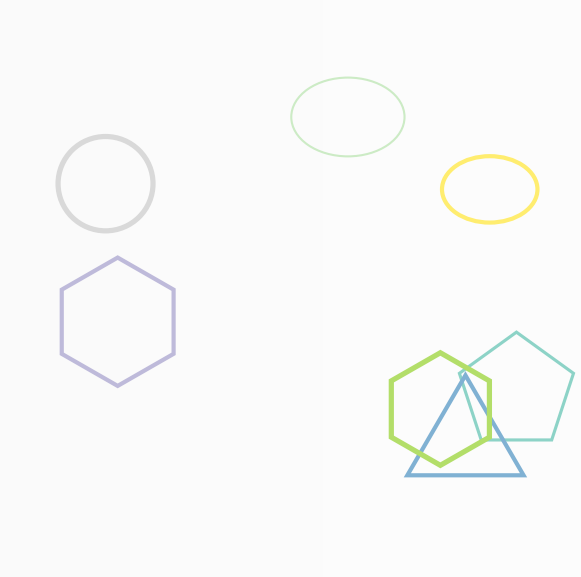[{"shape": "pentagon", "thickness": 1.5, "radius": 0.52, "center": [0.889, 0.321]}, {"shape": "hexagon", "thickness": 2, "radius": 0.56, "center": [0.202, 0.442]}, {"shape": "triangle", "thickness": 2, "radius": 0.58, "center": [0.801, 0.234]}, {"shape": "hexagon", "thickness": 2.5, "radius": 0.49, "center": [0.758, 0.291]}, {"shape": "circle", "thickness": 2.5, "radius": 0.41, "center": [0.182, 0.681]}, {"shape": "oval", "thickness": 1, "radius": 0.49, "center": [0.599, 0.797]}, {"shape": "oval", "thickness": 2, "radius": 0.41, "center": [0.843, 0.671]}]